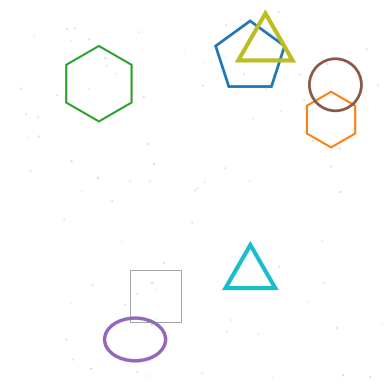[{"shape": "pentagon", "thickness": 2, "radius": 0.47, "center": [0.65, 0.851]}, {"shape": "hexagon", "thickness": 1.5, "radius": 0.36, "center": [0.86, 0.689]}, {"shape": "hexagon", "thickness": 1.5, "radius": 0.49, "center": [0.257, 0.783]}, {"shape": "oval", "thickness": 2.5, "radius": 0.4, "center": [0.351, 0.118]}, {"shape": "circle", "thickness": 2, "radius": 0.34, "center": [0.871, 0.78]}, {"shape": "square", "thickness": 0.5, "radius": 0.33, "center": [0.404, 0.231]}, {"shape": "triangle", "thickness": 3, "radius": 0.41, "center": [0.689, 0.884]}, {"shape": "triangle", "thickness": 3, "radius": 0.37, "center": [0.65, 0.289]}]